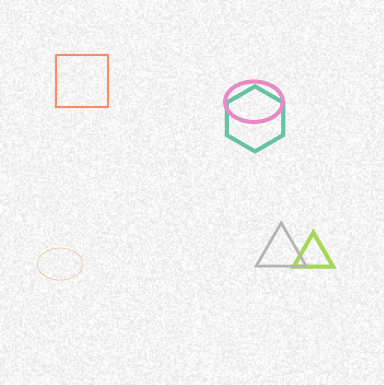[{"shape": "hexagon", "thickness": 3, "radius": 0.42, "center": [0.662, 0.691]}, {"shape": "square", "thickness": 1.5, "radius": 0.34, "center": [0.213, 0.791]}, {"shape": "oval", "thickness": 3, "radius": 0.37, "center": [0.66, 0.736]}, {"shape": "triangle", "thickness": 3, "radius": 0.3, "center": [0.814, 0.337]}, {"shape": "oval", "thickness": 0.5, "radius": 0.3, "center": [0.156, 0.314]}, {"shape": "triangle", "thickness": 2, "radius": 0.37, "center": [0.73, 0.346]}]